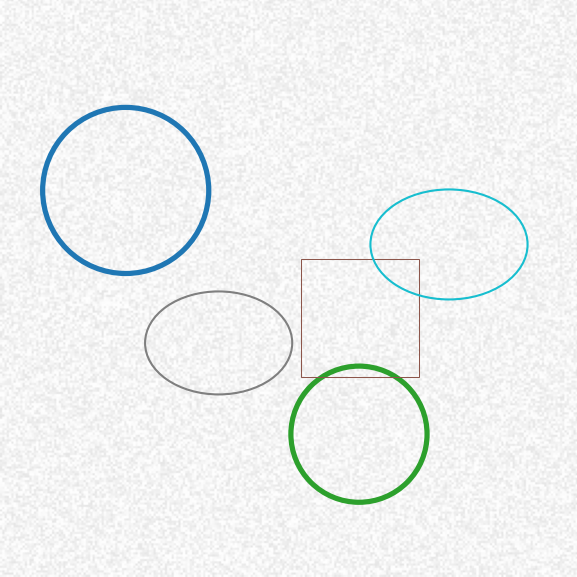[{"shape": "circle", "thickness": 2.5, "radius": 0.72, "center": [0.218, 0.669]}, {"shape": "circle", "thickness": 2.5, "radius": 0.59, "center": [0.622, 0.247]}, {"shape": "square", "thickness": 0.5, "radius": 0.51, "center": [0.624, 0.449]}, {"shape": "oval", "thickness": 1, "radius": 0.64, "center": [0.379, 0.405]}, {"shape": "oval", "thickness": 1, "radius": 0.68, "center": [0.777, 0.576]}]